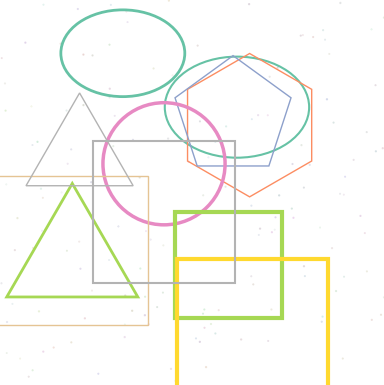[{"shape": "oval", "thickness": 1.5, "radius": 0.94, "center": [0.615, 0.722]}, {"shape": "oval", "thickness": 2, "radius": 0.8, "center": [0.319, 0.862]}, {"shape": "hexagon", "thickness": 1, "radius": 0.93, "center": [0.648, 0.675]}, {"shape": "pentagon", "thickness": 1, "radius": 0.79, "center": [0.605, 0.697]}, {"shape": "circle", "thickness": 2.5, "radius": 0.79, "center": [0.426, 0.575]}, {"shape": "square", "thickness": 3, "radius": 0.69, "center": [0.594, 0.313]}, {"shape": "triangle", "thickness": 2, "radius": 0.98, "center": [0.188, 0.327]}, {"shape": "square", "thickness": 3, "radius": 0.98, "center": [0.656, 0.133]}, {"shape": "square", "thickness": 1, "radius": 0.97, "center": [0.191, 0.35]}, {"shape": "square", "thickness": 1.5, "radius": 0.92, "center": [0.426, 0.449]}, {"shape": "triangle", "thickness": 1, "radius": 0.8, "center": [0.207, 0.598]}]